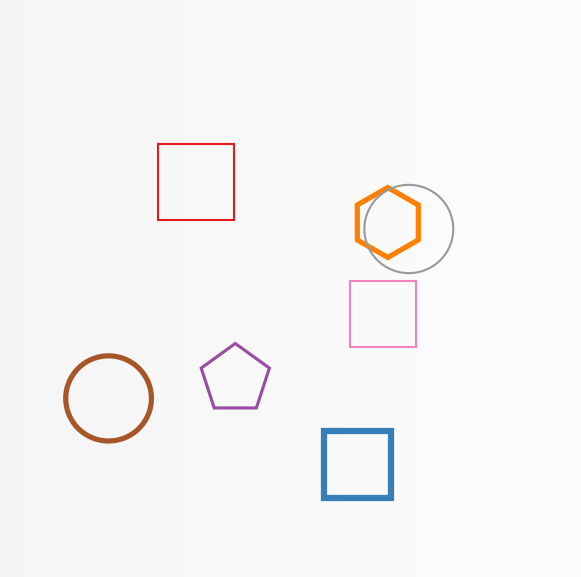[{"shape": "square", "thickness": 1, "radius": 0.33, "center": [0.337, 0.684]}, {"shape": "square", "thickness": 3, "radius": 0.29, "center": [0.615, 0.196]}, {"shape": "pentagon", "thickness": 1.5, "radius": 0.31, "center": [0.405, 0.343]}, {"shape": "hexagon", "thickness": 2.5, "radius": 0.3, "center": [0.667, 0.614]}, {"shape": "circle", "thickness": 2.5, "radius": 0.37, "center": [0.187, 0.309]}, {"shape": "square", "thickness": 1, "radius": 0.29, "center": [0.659, 0.456]}, {"shape": "circle", "thickness": 1, "radius": 0.38, "center": [0.703, 0.603]}]